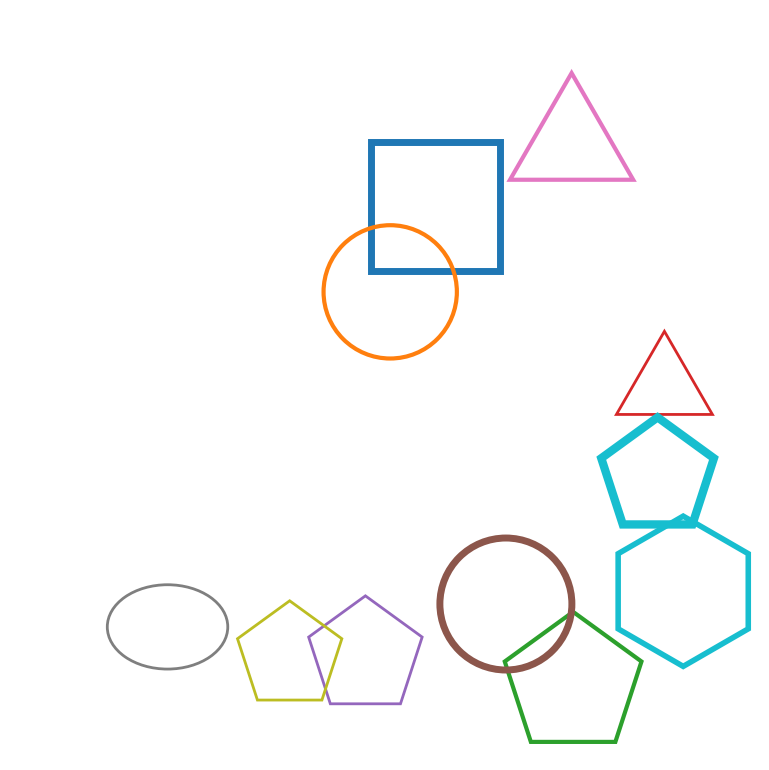[{"shape": "square", "thickness": 2.5, "radius": 0.42, "center": [0.565, 0.732]}, {"shape": "circle", "thickness": 1.5, "radius": 0.43, "center": [0.507, 0.621]}, {"shape": "pentagon", "thickness": 1.5, "radius": 0.47, "center": [0.744, 0.112]}, {"shape": "triangle", "thickness": 1, "radius": 0.36, "center": [0.863, 0.498]}, {"shape": "pentagon", "thickness": 1, "radius": 0.39, "center": [0.475, 0.149]}, {"shape": "circle", "thickness": 2.5, "radius": 0.43, "center": [0.657, 0.216]}, {"shape": "triangle", "thickness": 1.5, "radius": 0.46, "center": [0.742, 0.813]}, {"shape": "oval", "thickness": 1, "radius": 0.39, "center": [0.218, 0.186]}, {"shape": "pentagon", "thickness": 1, "radius": 0.36, "center": [0.376, 0.148]}, {"shape": "pentagon", "thickness": 3, "radius": 0.38, "center": [0.854, 0.381]}, {"shape": "hexagon", "thickness": 2, "radius": 0.49, "center": [0.887, 0.232]}]